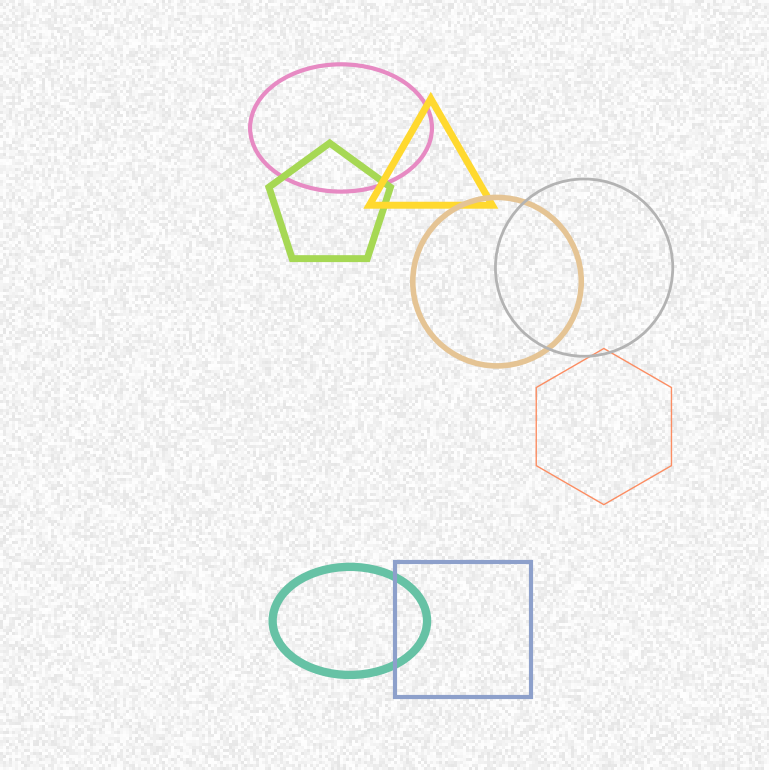[{"shape": "oval", "thickness": 3, "radius": 0.5, "center": [0.454, 0.194]}, {"shape": "hexagon", "thickness": 0.5, "radius": 0.51, "center": [0.784, 0.446]}, {"shape": "square", "thickness": 1.5, "radius": 0.44, "center": [0.601, 0.182]}, {"shape": "oval", "thickness": 1.5, "radius": 0.59, "center": [0.443, 0.834]}, {"shape": "pentagon", "thickness": 2.5, "radius": 0.41, "center": [0.428, 0.731]}, {"shape": "triangle", "thickness": 2.5, "radius": 0.46, "center": [0.559, 0.78]}, {"shape": "circle", "thickness": 2, "radius": 0.55, "center": [0.645, 0.634]}, {"shape": "circle", "thickness": 1, "radius": 0.58, "center": [0.759, 0.652]}]